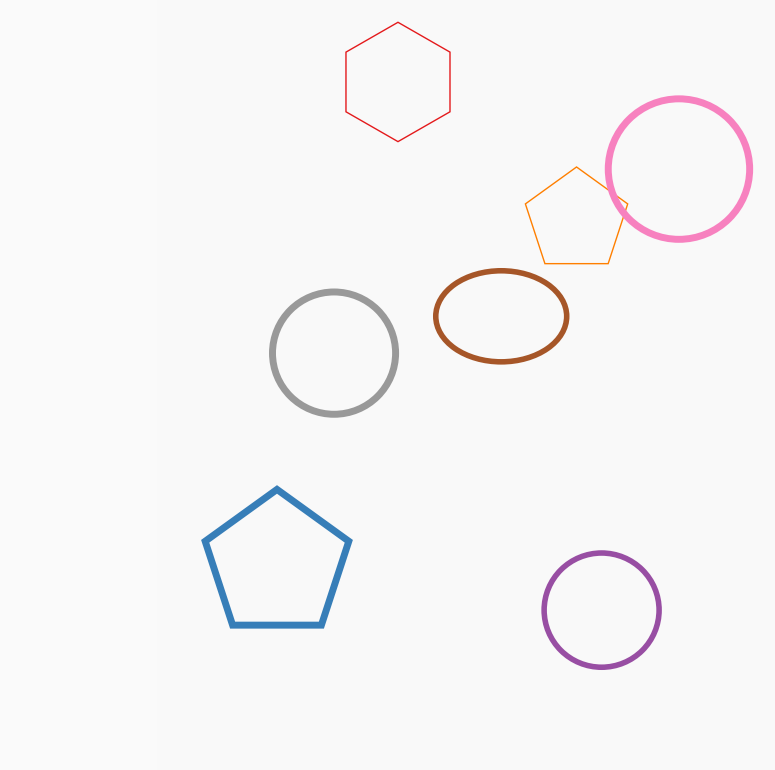[{"shape": "hexagon", "thickness": 0.5, "radius": 0.39, "center": [0.514, 0.894]}, {"shape": "pentagon", "thickness": 2.5, "radius": 0.49, "center": [0.357, 0.267]}, {"shape": "circle", "thickness": 2, "radius": 0.37, "center": [0.776, 0.208]}, {"shape": "pentagon", "thickness": 0.5, "radius": 0.35, "center": [0.744, 0.714]}, {"shape": "oval", "thickness": 2, "radius": 0.42, "center": [0.647, 0.589]}, {"shape": "circle", "thickness": 2.5, "radius": 0.46, "center": [0.876, 0.78]}, {"shape": "circle", "thickness": 2.5, "radius": 0.4, "center": [0.431, 0.541]}]